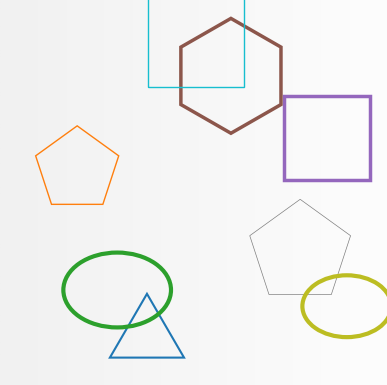[{"shape": "triangle", "thickness": 1.5, "radius": 0.55, "center": [0.379, 0.126]}, {"shape": "pentagon", "thickness": 1, "radius": 0.56, "center": [0.199, 0.56]}, {"shape": "oval", "thickness": 3, "radius": 0.69, "center": [0.302, 0.247]}, {"shape": "square", "thickness": 2.5, "radius": 0.55, "center": [0.843, 0.642]}, {"shape": "hexagon", "thickness": 2.5, "radius": 0.75, "center": [0.596, 0.803]}, {"shape": "pentagon", "thickness": 0.5, "radius": 0.68, "center": [0.775, 0.346]}, {"shape": "oval", "thickness": 3, "radius": 0.57, "center": [0.895, 0.205]}, {"shape": "square", "thickness": 1, "radius": 0.62, "center": [0.505, 0.897]}]